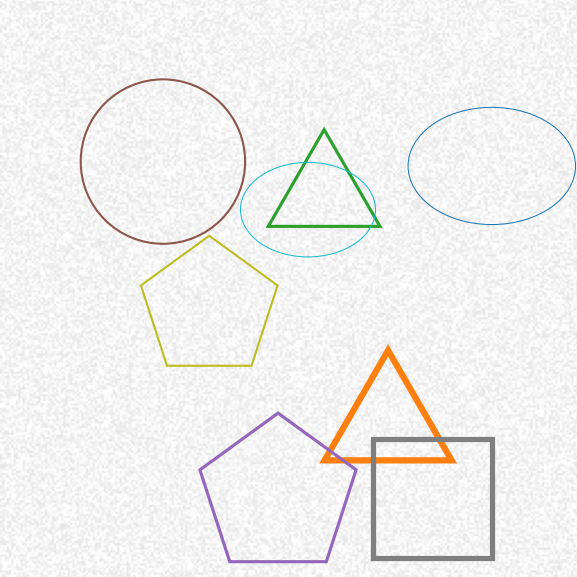[{"shape": "oval", "thickness": 0.5, "radius": 0.72, "center": [0.852, 0.712]}, {"shape": "triangle", "thickness": 3, "radius": 0.63, "center": [0.672, 0.265]}, {"shape": "triangle", "thickness": 1.5, "radius": 0.56, "center": [0.561, 0.663]}, {"shape": "pentagon", "thickness": 1.5, "radius": 0.71, "center": [0.481, 0.142]}, {"shape": "circle", "thickness": 1, "radius": 0.71, "center": [0.282, 0.719]}, {"shape": "square", "thickness": 2.5, "radius": 0.51, "center": [0.749, 0.136]}, {"shape": "pentagon", "thickness": 1, "radius": 0.62, "center": [0.362, 0.466]}, {"shape": "oval", "thickness": 0.5, "radius": 0.58, "center": [0.533, 0.636]}]